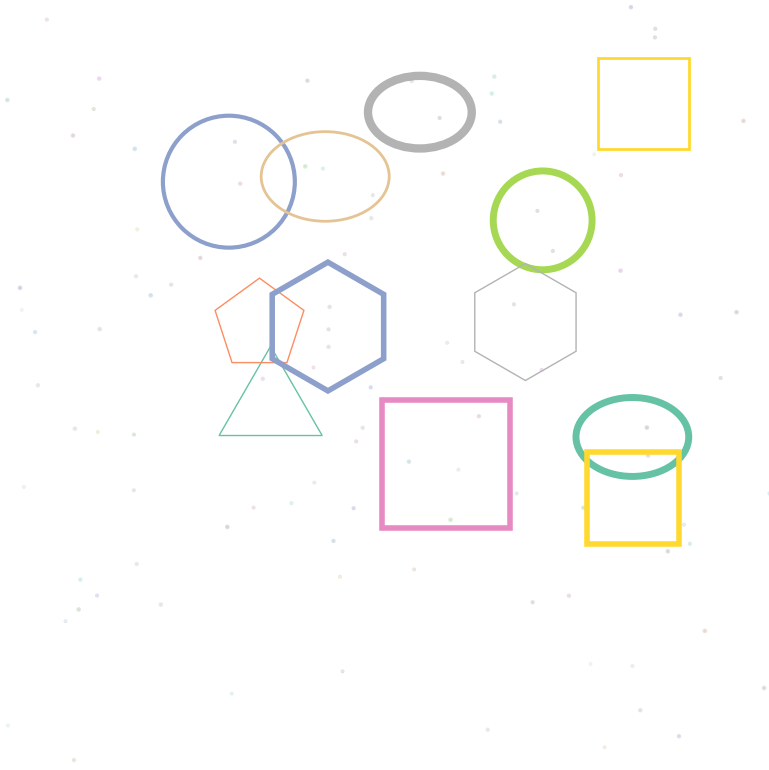[{"shape": "oval", "thickness": 2.5, "radius": 0.37, "center": [0.821, 0.433]}, {"shape": "triangle", "thickness": 0.5, "radius": 0.39, "center": [0.351, 0.473]}, {"shape": "pentagon", "thickness": 0.5, "radius": 0.3, "center": [0.337, 0.578]}, {"shape": "circle", "thickness": 1.5, "radius": 0.43, "center": [0.297, 0.764]}, {"shape": "hexagon", "thickness": 2, "radius": 0.42, "center": [0.426, 0.576]}, {"shape": "square", "thickness": 2, "radius": 0.42, "center": [0.58, 0.398]}, {"shape": "circle", "thickness": 2.5, "radius": 0.32, "center": [0.705, 0.714]}, {"shape": "square", "thickness": 1, "radius": 0.3, "center": [0.835, 0.865]}, {"shape": "square", "thickness": 2, "radius": 0.3, "center": [0.821, 0.353]}, {"shape": "oval", "thickness": 1, "radius": 0.42, "center": [0.422, 0.771]}, {"shape": "hexagon", "thickness": 0.5, "radius": 0.38, "center": [0.682, 0.582]}, {"shape": "oval", "thickness": 3, "radius": 0.34, "center": [0.545, 0.854]}]